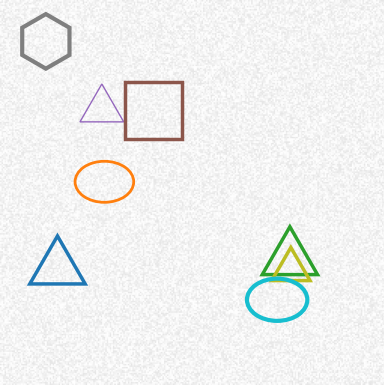[{"shape": "triangle", "thickness": 2.5, "radius": 0.42, "center": [0.149, 0.304]}, {"shape": "oval", "thickness": 2, "radius": 0.38, "center": [0.271, 0.528]}, {"shape": "triangle", "thickness": 2.5, "radius": 0.41, "center": [0.753, 0.328]}, {"shape": "triangle", "thickness": 1, "radius": 0.33, "center": [0.265, 0.716]}, {"shape": "square", "thickness": 2.5, "radius": 0.37, "center": [0.399, 0.713]}, {"shape": "hexagon", "thickness": 3, "radius": 0.35, "center": [0.119, 0.893]}, {"shape": "triangle", "thickness": 2.5, "radius": 0.29, "center": [0.755, 0.3]}, {"shape": "oval", "thickness": 3, "radius": 0.39, "center": [0.72, 0.221]}]